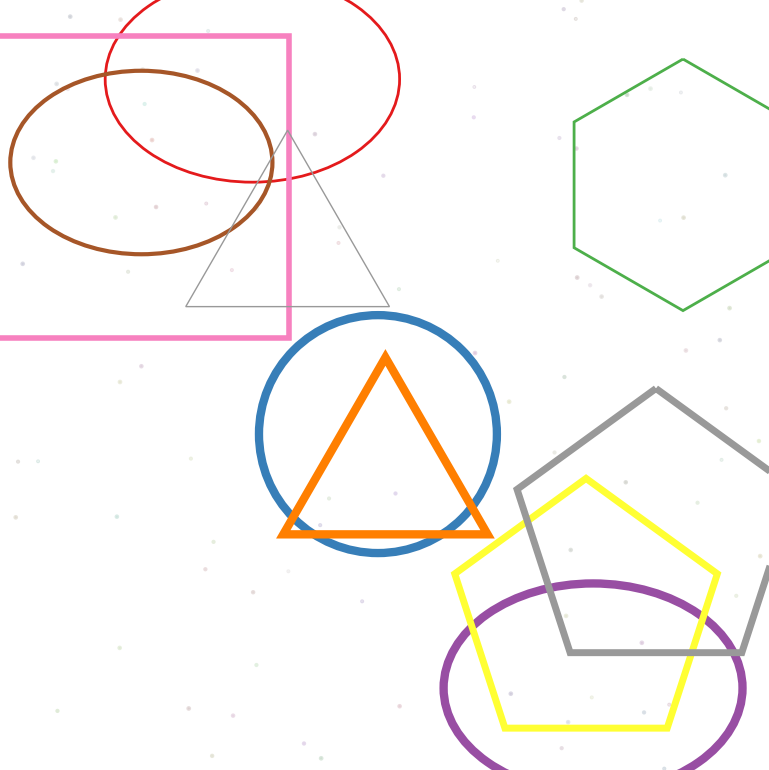[{"shape": "oval", "thickness": 1, "radius": 0.96, "center": [0.328, 0.897]}, {"shape": "circle", "thickness": 3, "radius": 0.77, "center": [0.491, 0.436]}, {"shape": "hexagon", "thickness": 1, "radius": 0.82, "center": [0.887, 0.76]}, {"shape": "oval", "thickness": 3, "radius": 0.97, "center": [0.77, 0.106]}, {"shape": "triangle", "thickness": 3, "radius": 0.77, "center": [0.501, 0.383]}, {"shape": "pentagon", "thickness": 2.5, "radius": 0.9, "center": [0.761, 0.199]}, {"shape": "oval", "thickness": 1.5, "radius": 0.85, "center": [0.184, 0.789]}, {"shape": "square", "thickness": 2, "radius": 0.98, "center": [0.179, 0.757]}, {"shape": "triangle", "thickness": 0.5, "radius": 0.76, "center": [0.374, 0.678]}, {"shape": "pentagon", "thickness": 2.5, "radius": 0.95, "center": [0.852, 0.306]}]